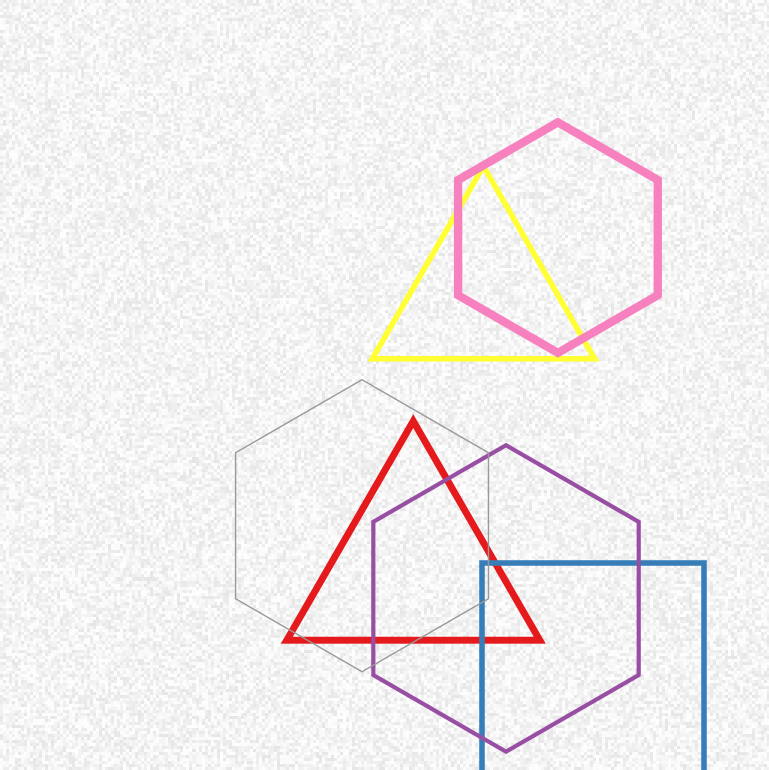[{"shape": "triangle", "thickness": 2.5, "radius": 0.95, "center": [0.537, 0.263]}, {"shape": "square", "thickness": 2, "radius": 0.72, "center": [0.77, 0.125]}, {"shape": "hexagon", "thickness": 1.5, "radius": 0.99, "center": [0.657, 0.223]}, {"shape": "triangle", "thickness": 2, "radius": 0.83, "center": [0.628, 0.617]}, {"shape": "hexagon", "thickness": 3, "radius": 0.75, "center": [0.725, 0.691]}, {"shape": "hexagon", "thickness": 0.5, "radius": 0.95, "center": [0.47, 0.317]}]